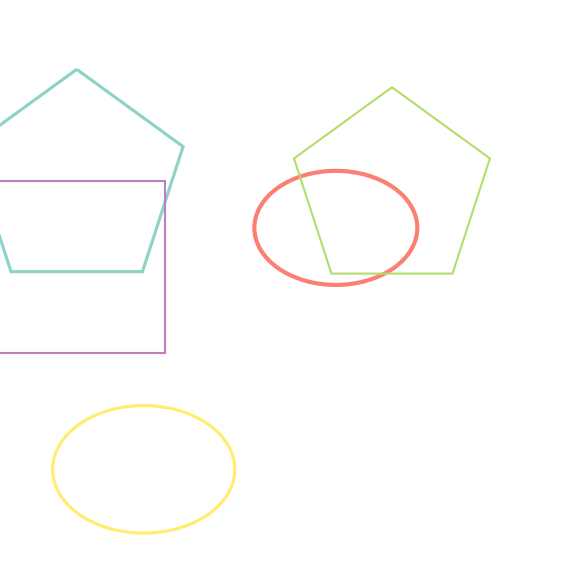[{"shape": "pentagon", "thickness": 1.5, "radius": 0.97, "center": [0.133, 0.685]}, {"shape": "oval", "thickness": 2, "radius": 0.71, "center": [0.582, 0.605]}, {"shape": "pentagon", "thickness": 1, "radius": 0.89, "center": [0.679, 0.67]}, {"shape": "square", "thickness": 1, "radius": 0.75, "center": [0.135, 0.537]}, {"shape": "oval", "thickness": 1.5, "radius": 0.79, "center": [0.249, 0.186]}]